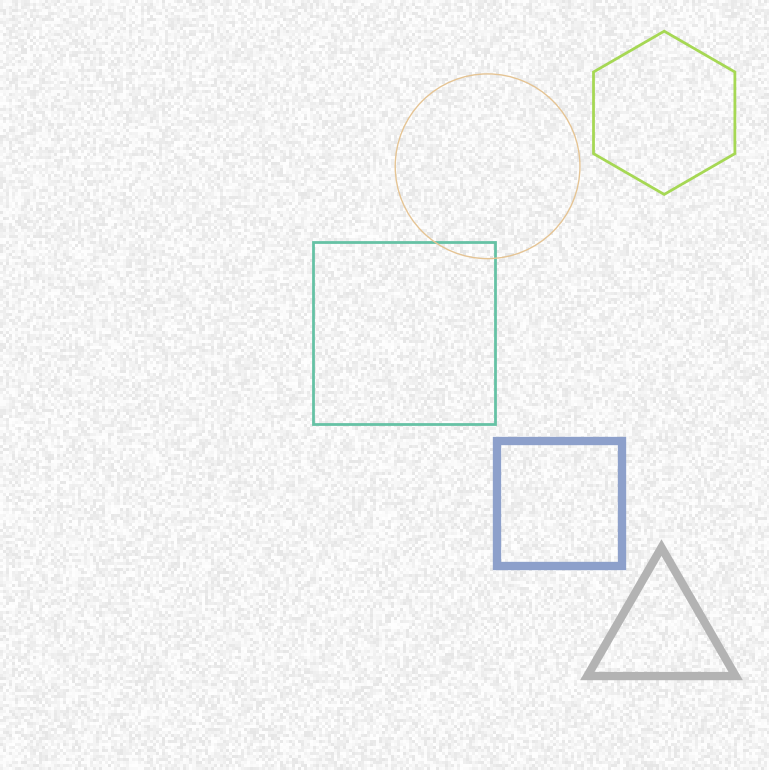[{"shape": "square", "thickness": 1, "radius": 0.59, "center": [0.524, 0.568]}, {"shape": "square", "thickness": 3, "radius": 0.41, "center": [0.727, 0.346]}, {"shape": "hexagon", "thickness": 1, "radius": 0.53, "center": [0.863, 0.854]}, {"shape": "circle", "thickness": 0.5, "radius": 0.6, "center": [0.633, 0.784]}, {"shape": "triangle", "thickness": 3, "radius": 0.56, "center": [0.859, 0.178]}]